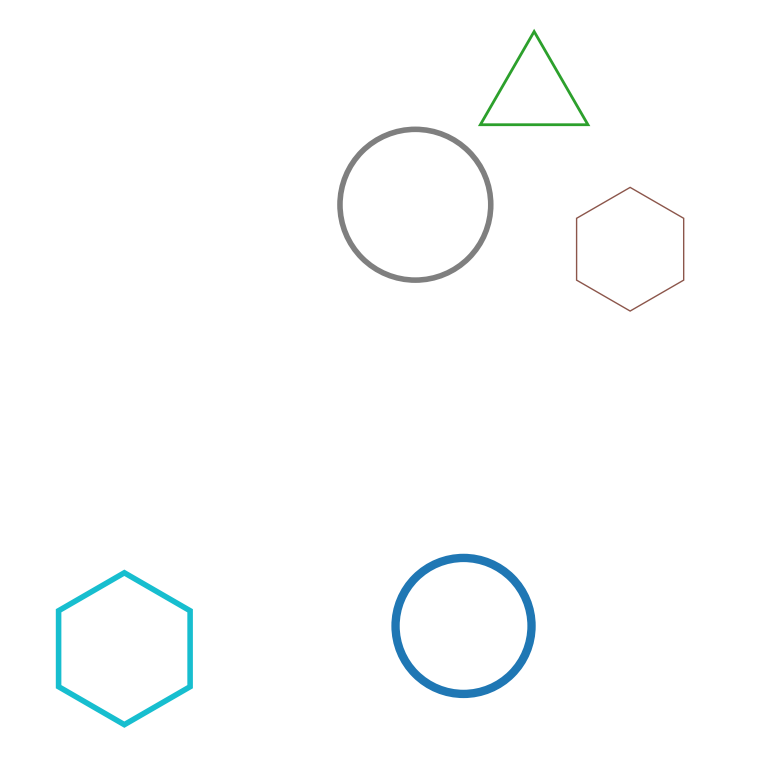[{"shape": "circle", "thickness": 3, "radius": 0.44, "center": [0.602, 0.187]}, {"shape": "triangle", "thickness": 1, "radius": 0.4, "center": [0.694, 0.878]}, {"shape": "hexagon", "thickness": 0.5, "radius": 0.4, "center": [0.818, 0.676]}, {"shape": "circle", "thickness": 2, "radius": 0.49, "center": [0.539, 0.734]}, {"shape": "hexagon", "thickness": 2, "radius": 0.49, "center": [0.161, 0.158]}]